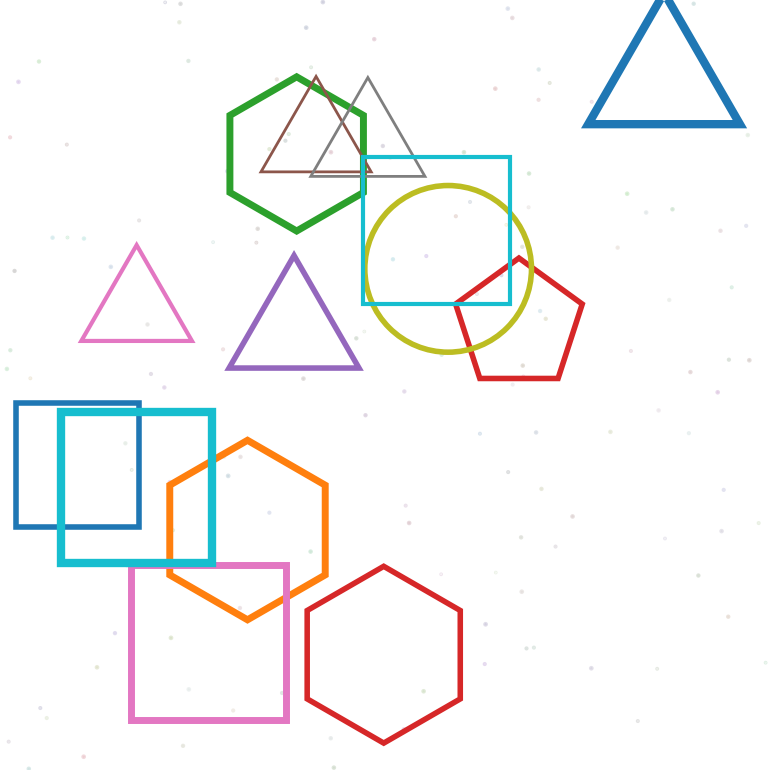[{"shape": "square", "thickness": 2, "radius": 0.4, "center": [0.101, 0.396]}, {"shape": "triangle", "thickness": 3, "radius": 0.57, "center": [0.862, 0.896]}, {"shape": "hexagon", "thickness": 2.5, "radius": 0.58, "center": [0.321, 0.312]}, {"shape": "hexagon", "thickness": 2.5, "radius": 0.5, "center": [0.385, 0.8]}, {"shape": "pentagon", "thickness": 2, "radius": 0.43, "center": [0.674, 0.578]}, {"shape": "hexagon", "thickness": 2, "radius": 0.57, "center": [0.498, 0.15]}, {"shape": "triangle", "thickness": 2, "radius": 0.49, "center": [0.382, 0.571]}, {"shape": "triangle", "thickness": 1, "radius": 0.41, "center": [0.41, 0.818]}, {"shape": "square", "thickness": 2.5, "radius": 0.5, "center": [0.27, 0.165]}, {"shape": "triangle", "thickness": 1.5, "radius": 0.41, "center": [0.177, 0.599]}, {"shape": "triangle", "thickness": 1, "radius": 0.43, "center": [0.478, 0.814]}, {"shape": "circle", "thickness": 2, "radius": 0.54, "center": [0.582, 0.651]}, {"shape": "square", "thickness": 3, "radius": 0.49, "center": [0.177, 0.367]}, {"shape": "square", "thickness": 1.5, "radius": 0.48, "center": [0.567, 0.7]}]